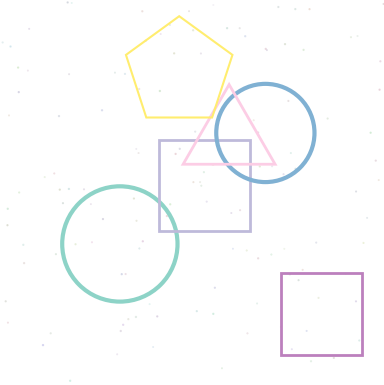[{"shape": "circle", "thickness": 3, "radius": 0.75, "center": [0.311, 0.366]}, {"shape": "square", "thickness": 2, "radius": 0.59, "center": [0.53, 0.519]}, {"shape": "circle", "thickness": 3, "radius": 0.64, "center": [0.689, 0.655]}, {"shape": "triangle", "thickness": 2, "radius": 0.69, "center": [0.595, 0.642]}, {"shape": "square", "thickness": 2, "radius": 0.53, "center": [0.835, 0.185]}, {"shape": "pentagon", "thickness": 1.5, "radius": 0.73, "center": [0.465, 0.812]}]